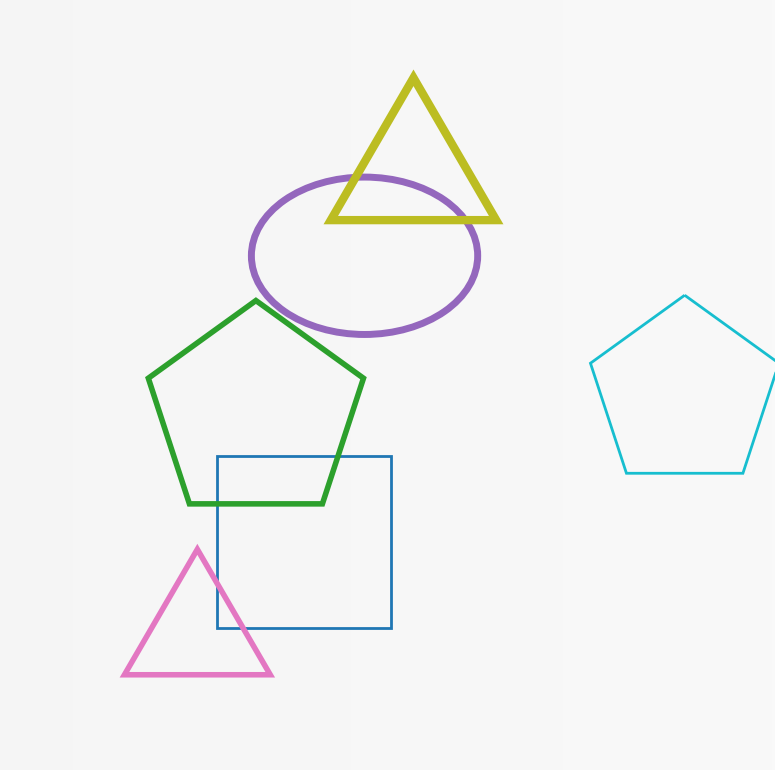[{"shape": "square", "thickness": 1, "radius": 0.56, "center": [0.393, 0.296]}, {"shape": "pentagon", "thickness": 2, "radius": 0.73, "center": [0.33, 0.464]}, {"shape": "oval", "thickness": 2.5, "radius": 0.73, "center": [0.47, 0.668]}, {"shape": "triangle", "thickness": 2, "radius": 0.54, "center": [0.255, 0.178]}, {"shape": "triangle", "thickness": 3, "radius": 0.62, "center": [0.534, 0.776]}, {"shape": "pentagon", "thickness": 1, "radius": 0.64, "center": [0.883, 0.489]}]